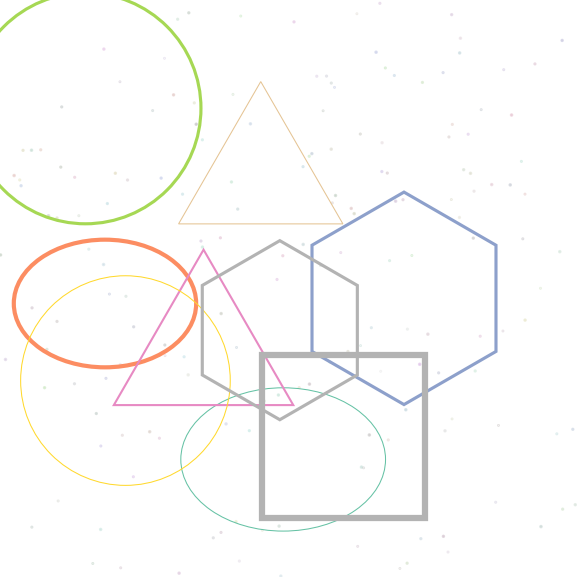[{"shape": "oval", "thickness": 0.5, "radius": 0.89, "center": [0.49, 0.204]}, {"shape": "oval", "thickness": 2, "radius": 0.79, "center": [0.182, 0.474]}, {"shape": "hexagon", "thickness": 1.5, "radius": 0.92, "center": [0.7, 0.483]}, {"shape": "triangle", "thickness": 1, "radius": 0.9, "center": [0.352, 0.387]}, {"shape": "circle", "thickness": 1.5, "radius": 1.0, "center": [0.148, 0.812]}, {"shape": "circle", "thickness": 0.5, "radius": 0.91, "center": [0.217, 0.34]}, {"shape": "triangle", "thickness": 0.5, "radius": 0.82, "center": [0.452, 0.694]}, {"shape": "hexagon", "thickness": 1.5, "radius": 0.78, "center": [0.485, 0.427]}, {"shape": "square", "thickness": 3, "radius": 0.71, "center": [0.595, 0.243]}]